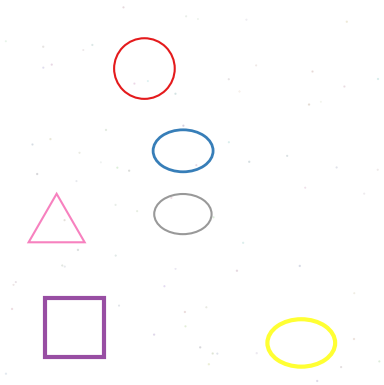[{"shape": "circle", "thickness": 1.5, "radius": 0.39, "center": [0.375, 0.822]}, {"shape": "oval", "thickness": 2, "radius": 0.39, "center": [0.476, 0.608]}, {"shape": "square", "thickness": 3, "radius": 0.38, "center": [0.194, 0.15]}, {"shape": "oval", "thickness": 3, "radius": 0.44, "center": [0.783, 0.109]}, {"shape": "triangle", "thickness": 1.5, "radius": 0.42, "center": [0.147, 0.413]}, {"shape": "oval", "thickness": 1.5, "radius": 0.37, "center": [0.475, 0.444]}]